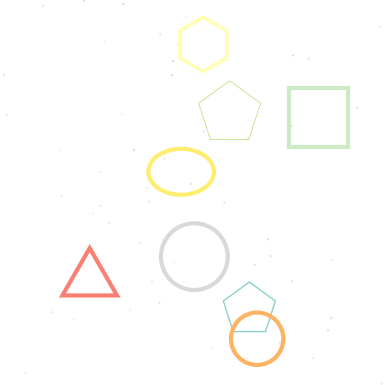[{"shape": "pentagon", "thickness": 1, "radius": 0.36, "center": [0.648, 0.196]}, {"shape": "hexagon", "thickness": 2.5, "radius": 0.35, "center": [0.528, 0.885]}, {"shape": "triangle", "thickness": 3, "radius": 0.41, "center": [0.233, 0.274]}, {"shape": "circle", "thickness": 3, "radius": 0.34, "center": [0.668, 0.12]}, {"shape": "pentagon", "thickness": 0.5, "radius": 0.42, "center": [0.596, 0.706]}, {"shape": "circle", "thickness": 3, "radius": 0.43, "center": [0.505, 0.333]}, {"shape": "square", "thickness": 3, "radius": 0.39, "center": [0.827, 0.695]}, {"shape": "oval", "thickness": 3, "radius": 0.43, "center": [0.471, 0.554]}]